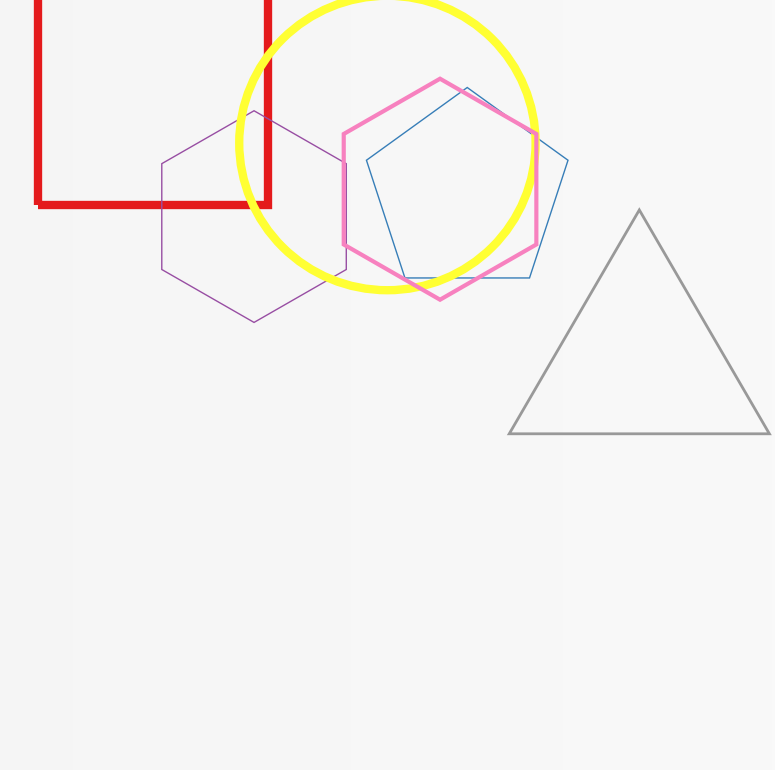[{"shape": "square", "thickness": 3, "radius": 0.74, "center": [0.198, 0.881]}, {"shape": "pentagon", "thickness": 0.5, "radius": 0.68, "center": [0.603, 0.75]}, {"shape": "hexagon", "thickness": 0.5, "radius": 0.69, "center": [0.328, 0.719]}, {"shape": "circle", "thickness": 3, "radius": 0.96, "center": [0.5, 0.814]}, {"shape": "hexagon", "thickness": 1.5, "radius": 0.72, "center": [0.568, 0.754]}, {"shape": "triangle", "thickness": 1, "radius": 0.97, "center": [0.825, 0.534]}]